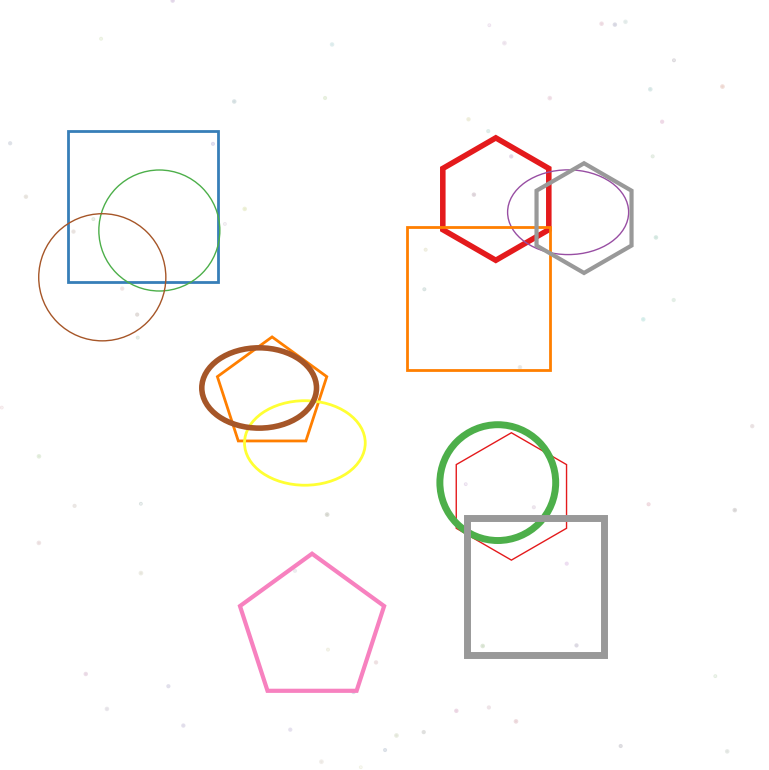[{"shape": "hexagon", "thickness": 0.5, "radius": 0.41, "center": [0.664, 0.355]}, {"shape": "hexagon", "thickness": 2, "radius": 0.4, "center": [0.644, 0.741]}, {"shape": "square", "thickness": 1, "radius": 0.49, "center": [0.186, 0.732]}, {"shape": "circle", "thickness": 2.5, "radius": 0.38, "center": [0.646, 0.373]}, {"shape": "circle", "thickness": 0.5, "radius": 0.39, "center": [0.207, 0.701]}, {"shape": "oval", "thickness": 0.5, "radius": 0.39, "center": [0.738, 0.724]}, {"shape": "square", "thickness": 1, "radius": 0.47, "center": [0.621, 0.613]}, {"shape": "pentagon", "thickness": 1, "radius": 0.37, "center": [0.353, 0.488]}, {"shape": "oval", "thickness": 1, "radius": 0.39, "center": [0.396, 0.425]}, {"shape": "oval", "thickness": 2, "radius": 0.37, "center": [0.337, 0.496]}, {"shape": "circle", "thickness": 0.5, "radius": 0.41, "center": [0.133, 0.64]}, {"shape": "pentagon", "thickness": 1.5, "radius": 0.49, "center": [0.405, 0.182]}, {"shape": "hexagon", "thickness": 1.5, "radius": 0.36, "center": [0.758, 0.717]}, {"shape": "square", "thickness": 2.5, "radius": 0.45, "center": [0.695, 0.238]}]